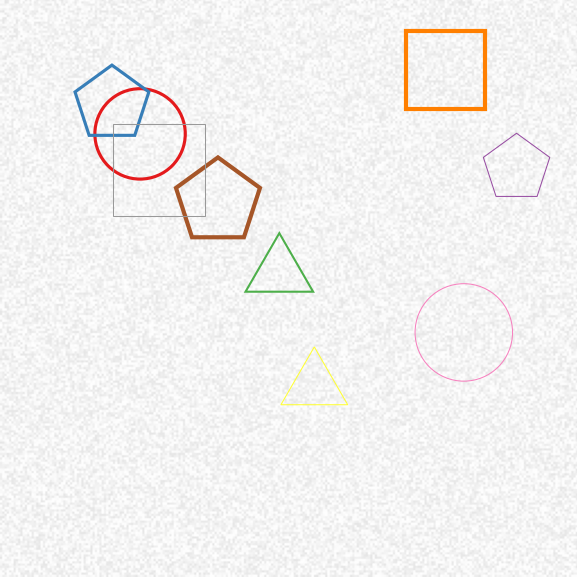[{"shape": "circle", "thickness": 1.5, "radius": 0.39, "center": [0.243, 0.767]}, {"shape": "pentagon", "thickness": 1.5, "radius": 0.34, "center": [0.194, 0.819]}, {"shape": "triangle", "thickness": 1, "radius": 0.34, "center": [0.484, 0.528]}, {"shape": "pentagon", "thickness": 0.5, "radius": 0.3, "center": [0.894, 0.708]}, {"shape": "square", "thickness": 2, "radius": 0.34, "center": [0.771, 0.878]}, {"shape": "triangle", "thickness": 0.5, "radius": 0.33, "center": [0.544, 0.332]}, {"shape": "pentagon", "thickness": 2, "radius": 0.38, "center": [0.377, 0.65]}, {"shape": "circle", "thickness": 0.5, "radius": 0.42, "center": [0.803, 0.424]}, {"shape": "square", "thickness": 0.5, "radius": 0.4, "center": [0.276, 0.705]}]